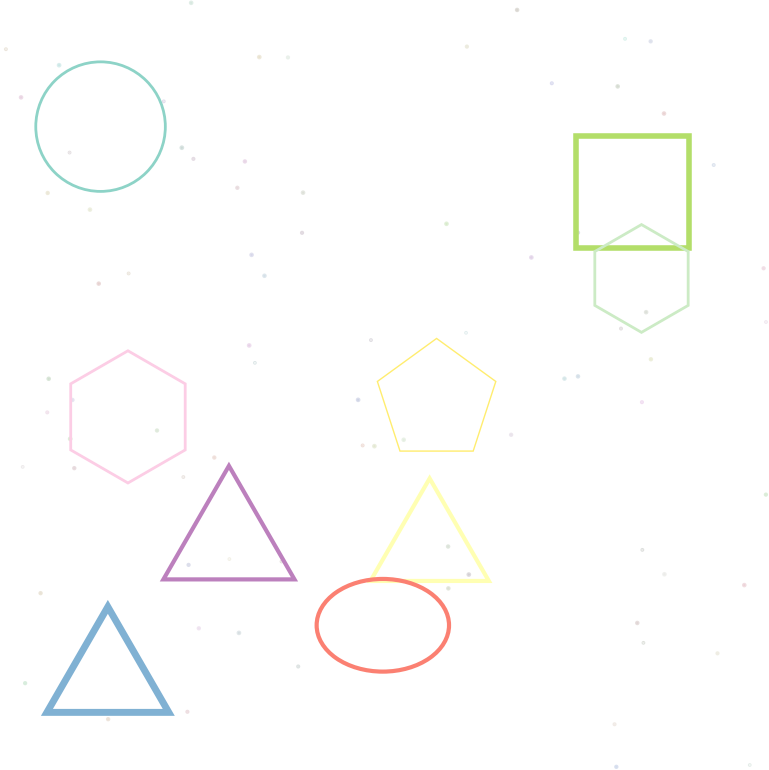[{"shape": "circle", "thickness": 1, "radius": 0.42, "center": [0.131, 0.836]}, {"shape": "triangle", "thickness": 1.5, "radius": 0.44, "center": [0.558, 0.29]}, {"shape": "oval", "thickness": 1.5, "radius": 0.43, "center": [0.497, 0.188]}, {"shape": "triangle", "thickness": 2.5, "radius": 0.46, "center": [0.14, 0.121]}, {"shape": "square", "thickness": 2, "radius": 0.36, "center": [0.821, 0.751]}, {"shape": "hexagon", "thickness": 1, "radius": 0.43, "center": [0.166, 0.459]}, {"shape": "triangle", "thickness": 1.5, "radius": 0.49, "center": [0.297, 0.297]}, {"shape": "hexagon", "thickness": 1, "radius": 0.35, "center": [0.833, 0.638]}, {"shape": "pentagon", "thickness": 0.5, "radius": 0.4, "center": [0.567, 0.48]}]